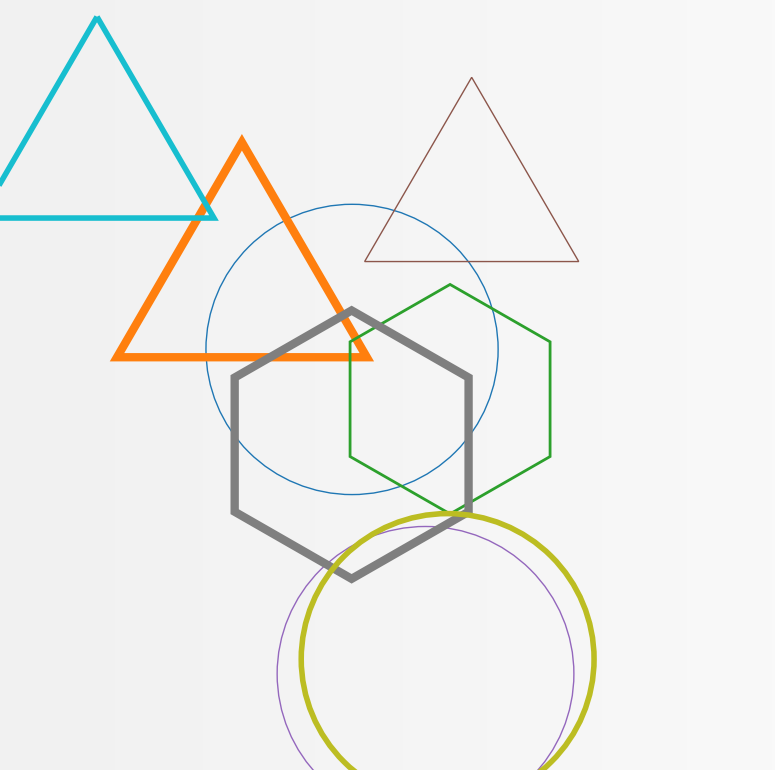[{"shape": "circle", "thickness": 0.5, "radius": 0.94, "center": [0.454, 0.546]}, {"shape": "triangle", "thickness": 3, "radius": 0.93, "center": [0.312, 0.629]}, {"shape": "hexagon", "thickness": 1, "radius": 0.74, "center": [0.581, 0.482]}, {"shape": "circle", "thickness": 0.5, "radius": 0.96, "center": [0.549, 0.125]}, {"shape": "triangle", "thickness": 0.5, "radius": 0.8, "center": [0.609, 0.74]}, {"shape": "hexagon", "thickness": 3, "radius": 0.87, "center": [0.454, 0.423]}, {"shape": "circle", "thickness": 2, "radius": 0.94, "center": [0.578, 0.144]}, {"shape": "triangle", "thickness": 2, "radius": 0.87, "center": [0.125, 0.804]}]